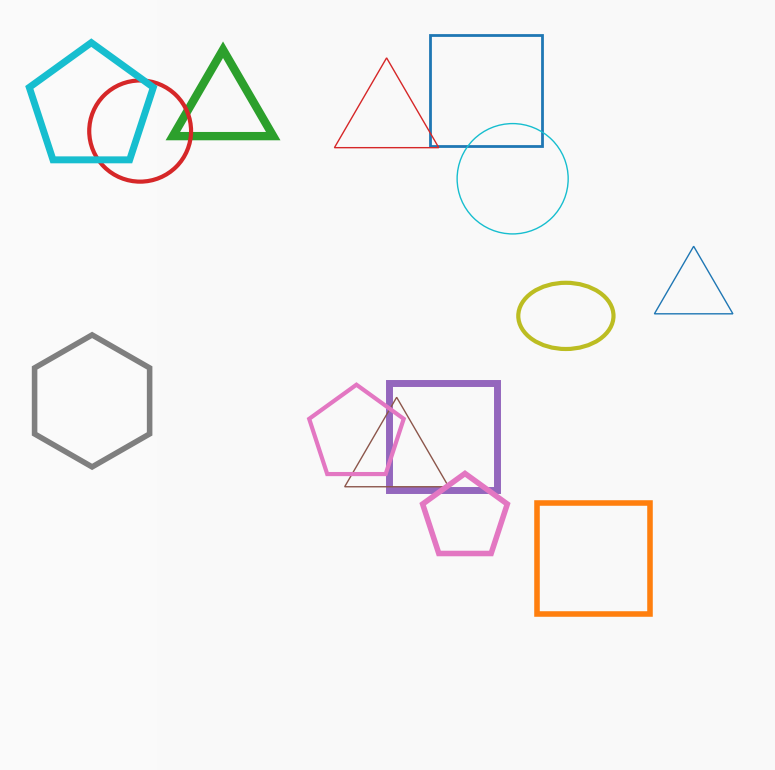[{"shape": "square", "thickness": 1, "radius": 0.36, "center": [0.627, 0.882]}, {"shape": "triangle", "thickness": 0.5, "radius": 0.29, "center": [0.895, 0.622]}, {"shape": "square", "thickness": 2, "radius": 0.36, "center": [0.766, 0.275]}, {"shape": "triangle", "thickness": 3, "radius": 0.37, "center": [0.288, 0.861]}, {"shape": "circle", "thickness": 1.5, "radius": 0.33, "center": [0.181, 0.83]}, {"shape": "triangle", "thickness": 0.5, "radius": 0.39, "center": [0.499, 0.847]}, {"shape": "square", "thickness": 2.5, "radius": 0.35, "center": [0.572, 0.433]}, {"shape": "triangle", "thickness": 0.5, "radius": 0.39, "center": [0.512, 0.407]}, {"shape": "pentagon", "thickness": 2, "radius": 0.29, "center": [0.6, 0.328]}, {"shape": "pentagon", "thickness": 1.5, "radius": 0.32, "center": [0.46, 0.436]}, {"shape": "hexagon", "thickness": 2, "radius": 0.43, "center": [0.119, 0.479]}, {"shape": "oval", "thickness": 1.5, "radius": 0.31, "center": [0.73, 0.59]}, {"shape": "circle", "thickness": 0.5, "radius": 0.36, "center": [0.661, 0.768]}, {"shape": "pentagon", "thickness": 2.5, "radius": 0.42, "center": [0.118, 0.86]}]